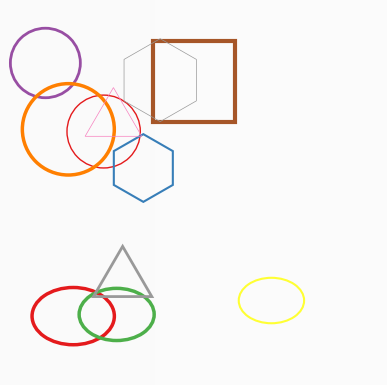[{"shape": "oval", "thickness": 2.5, "radius": 0.53, "center": [0.189, 0.179]}, {"shape": "circle", "thickness": 1, "radius": 0.47, "center": [0.267, 0.658]}, {"shape": "hexagon", "thickness": 1.5, "radius": 0.44, "center": [0.37, 0.564]}, {"shape": "oval", "thickness": 2.5, "radius": 0.48, "center": [0.301, 0.183]}, {"shape": "circle", "thickness": 2, "radius": 0.45, "center": [0.117, 0.836]}, {"shape": "circle", "thickness": 2.5, "radius": 0.59, "center": [0.176, 0.664]}, {"shape": "oval", "thickness": 1.5, "radius": 0.42, "center": [0.7, 0.219]}, {"shape": "square", "thickness": 3, "radius": 0.52, "center": [0.501, 0.787]}, {"shape": "triangle", "thickness": 0.5, "radius": 0.42, "center": [0.293, 0.688]}, {"shape": "hexagon", "thickness": 0.5, "radius": 0.54, "center": [0.413, 0.792]}, {"shape": "triangle", "thickness": 2, "radius": 0.43, "center": [0.316, 0.273]}]